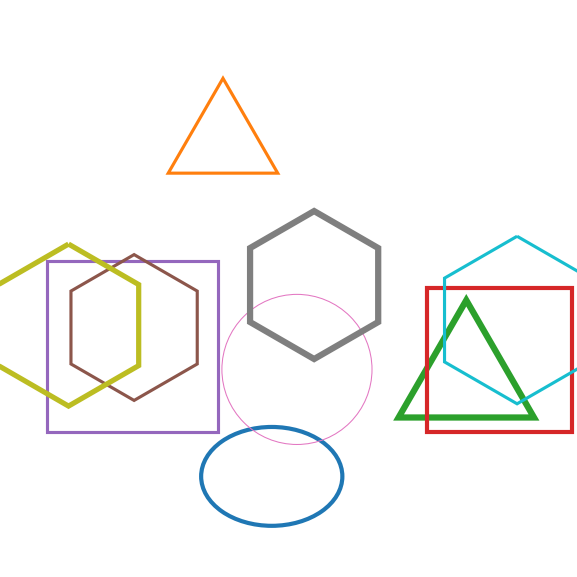[{"shape": "oval", "thickness": 2, "radius": 0.61, "center": [0.471, 0.174]}, {"shape": "triangle", "thickness": 1.5, "radius": 0.55, "center": [0.386, 0.754]}, {"shape": "triangle", "thickness": 3, "radius": 0.68, "center": [0.807, 0.344]}, {"shape": "square", "thickness": 2, "radius": 0.63, "center": [0.865, 0.376]}, {"shape": "square", "thickness": 1.5, "radius": 0.74, "center": [0.229, 0.399]}, {"shape": "hexagon", "thickness": 1.5, "radius": 0.63, "center": [0.232, 0.432]}, {"shape": "circle", "thickness": 0.5, "radius": 0.65, "center": [0.514, 0.359]}, {"shape": "hexagon", "thickness": 3, "radius": 0.64, "center": [0.544, 0.506]}, {"shape": "hexagon", "thickness": 2.5, "radius": 0.7, "center": [0.119, 0.436]}, {"shape": "hexagon", "thickness": 1.5, "radius": 0.73, "center": [0.895, 0.445]}]